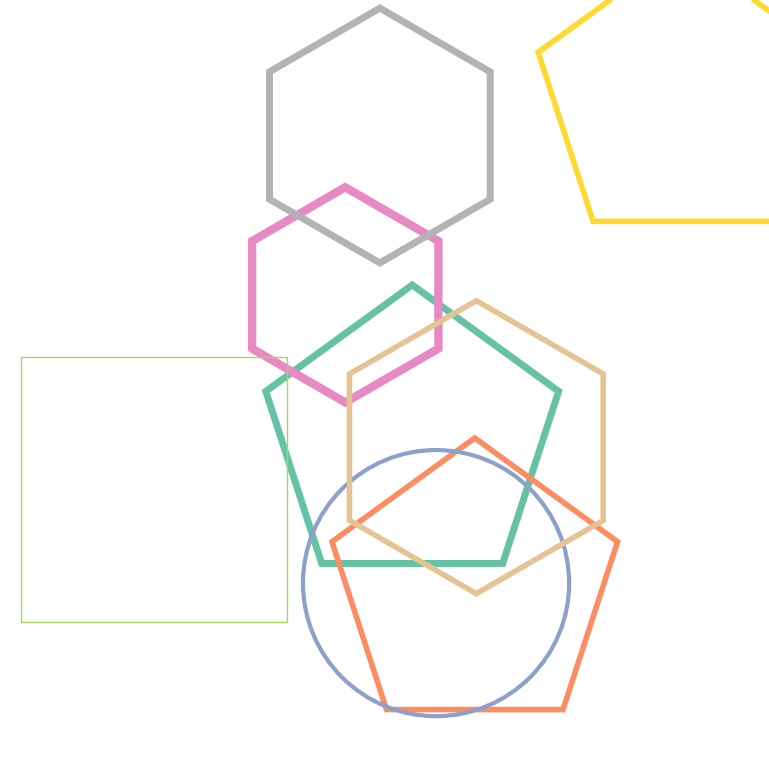[{"shape": "pentagon", "thickness": 2.5, "radius": 1.0, "center": [0.535, 0.43]}, {"shape": "pentagon", "thickness": 2, "radius": 0.98, "center": [0.617, 0.236]}, {"shape": "circle", "thickness": 1.5, "radius": 0.86, "center": [0.566, 0.243]}, {"shape": "hexagon", "thickness": 3, "radius": 0.7, "center": [0.448, 0.617]}, {"shape": "square", "thickness": 0.5, "radius": 0.86, "center": [0.2, 0.364]}, {"shape": "pentagon", "thickness": 2, "radius": 0.98, "center": [0.886, 0.871]}, {"shape": "hexagon", "thickness": 2, "radius": 0.95, "center": [0.619, 0.419]}, {"shape": "hexagon", "thickness": 2.5, "radius": 0.83, "center": [0.493, 0.824]}]